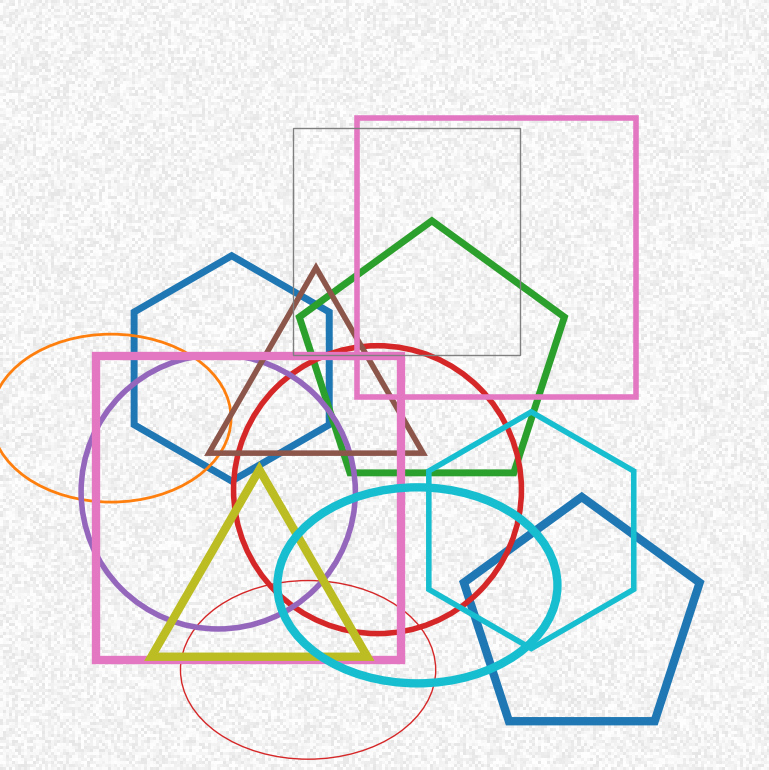[{"shape": "hexagon", "thickness": 2.5, "radius": 0.73, "center": [0.301, 0.522]}, {"shape": "pentagon", "thickness": 3, "radius": 0.8, "center": [0.756, 0.194]}, {"shape": "oval", "thickness": 1, "radius": 0.78, "center": [0.144, 0.457]}, {"shape": "pentagon", "thickness": 2.5, "radius": 0.9, "center": [0.561, 0.532]}, {"shape": "oval", "thickness": 0.5, "radius": 0.83, "center": [0.4, 0.13]}, {"shape": "circle", "thickness": 2, "radius": 0.93, "center": [0.49, 0.364]}, {"shape": "circle", "thickness": 2, "radius": 0.89, "center": [0.283, 0.361]}, {"shape": "triangle", "thickness": 2, "radius": 0.8, "center": [0.41, 0.492]}, {"shape": "square", "thickness": 3, "radius": 0.99, "center": [0.323, 0.34]}, {"shape": "square", "thickness": 2, "radius": 0.91, "center": [0.645, 0.665]}, {"shape": "square", "thickness": 0.5, "radius": 0.74, "center": [0.528, 0.686]}, {"shape": "triangle", "thickness": 3, "radius": 0.81, "center": [0.337, 0.228]}, {"shape": "oval", "thickness": 3, "radius": 0.91, "center": [0.542, 0.24]}, {"shape": "hexagon", "thickness": 2, "radius": 0.77, "center": [0.69, 0.311]}]